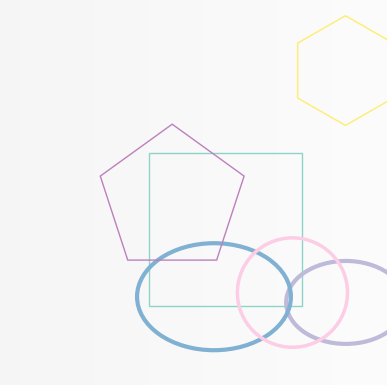[{"shape": "square", "thickness": 1, "radius": 0.99, "center": [0.583, 0.404]}, {"shape": "oval", "thickness": 3, "radius": 0.77, "center": [0.892, 0.214]}, {"shape": "oval", "thickness": 3, "radius": 0.99, "center": [0.552, 0.229]}, {"shape": "circle", "thickness": 2.5, "radius": 0.71, "center": [0.755, 0.24]}, {"shape": "pentagon", "thickness": 1, "radius": 0.98, "center": [0.444, 0.482]}, {"shape": "hexagon", "thickness": 1, "radius": 0.71, "center": [0.891, 0.817]}]